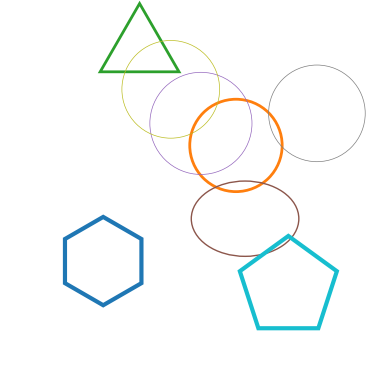[{"shape": "hexagon", "thickness": 3, "radius": 0.57, "center": [0.268, 0.322]}, {"shape": "circle", "thickness": 2, "radius": 0.6, "center": [0.613, 0.622]}, {"shape": "triangle", "thickness": 2, "radius": 0.59, "center": [0.363, 0.873]}, {"shape": "circle", "thickness": 0.5, "radius": 0.66, "center": [0.522, 0.68]}, {"shape": "oval", "thickness": 1, "radius": 0.7, "center": [0.637, 0.432]}, {"shape": "circle", "thickness": 0.5, "radius": 0.63, "center": [0.823, 0.706]}, {"shape": "circle", "thickness": 0.5, "radius": 0.63, "center": [0.444, 0.768]}, {"shape": "pentagon", "thickness": 3, "radius": 0.66, "center": [0.749, 0.255]}]